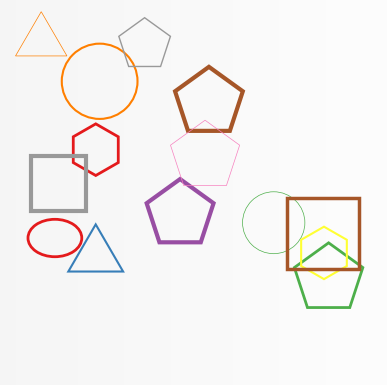[{"shape": "oval", "thickness": 2, "radius": 0.35, "center": [0.142, 0.382]}, {"shape": "hexagon", "thickness": 2, "radius": 0.34, "center": [0.247, 0.611]}, {"shape": "triangle", "thickness": 1.5, "radius": 0.41, "center": [0.247, 0.336]}, {"shape": "pentagon", "thickness": 2, "radius": 0.46, "center": [0.848, 0.276]}, {"shape": "circle", "thickness": 0.5, "radius": 0.4, "center": [0.706, 0.421]}, {"shape": "pentagon", "thickness": 3, "radius": 0.45, "center": [0.465, 0.444]}, {"shape": "triangle", "thickness": 0.5, "radius": 0.38, "center": [0.106, 0.893]}, {"shape": "circle", "thickness": 1.5, "radius": 0.49, "center": [0.257, 0.789]}, {"shape": "hexagon", "thickness": 1.5, "radius": 0.34, "center": [0.836, 0.343]}, {"shape": "pentagon", "thickness": 3, "radius": 0.46, "center": [0.539, 0.734]}, {"shape": "square", "thickness": 2.5, "radius": 0.47, "center": [0.834, 0.393]}, {"shape": "pentagon", "thickness": 0.5, "radius": 0.47, "center": [0.529, 0.594]}, {"shape": "square", "thickness": 3, "radius": 0.36, "center": [0.151, 0.523]}, {"shape": "pentagon", "thickness": 1, "radius": 0.35, "center": [0.373, 0.884]}]